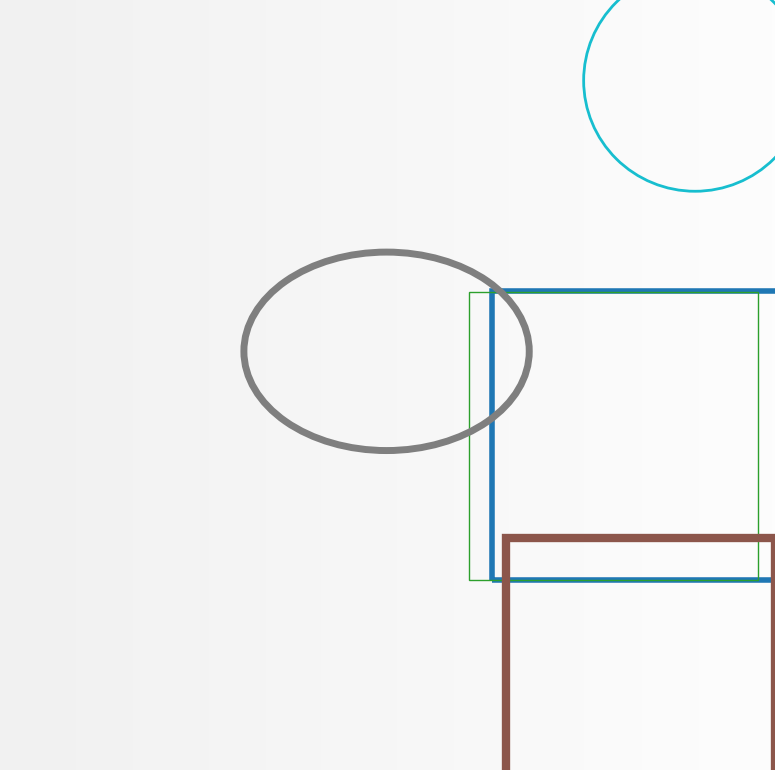[{"shape": "square", "thickness": 2, "radius": 0.94, "center": [0.823, 0.434]}, {"shape": "square", "thickness": 0.5, "radius": 0.93, "center": [0.792, 0.434]}, {"shape": "square", "thickness": 3, "radius": 0.87, "center": [0.826, 0.128]}, {"shape": "oval", "thickness": 2.5, "radius": 0.92, "center": [0.499, 0.544]}, {"shape": "circle", "thickness": 1, "radius": 0.72, "center": [0.897, 0.895]}]